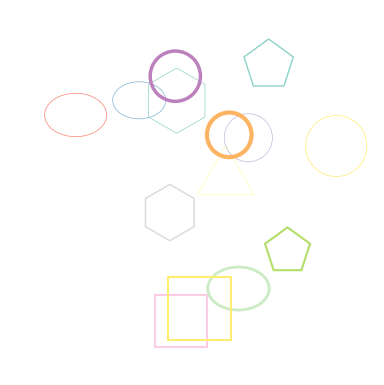[{"shape": "pentagon", "thickness": 1, "radius": 0.34, "center": [0.698, 0.831]}, {"shape": "hexagon", "thickness": 0.5, "radius": 0.42, "center": [0.459, 0.739]}, {"shape": "triangle", "thickness": 0.5, "radius": 0.42, "center": [0.586, 0.537]}, {"shape": "circle", "thickness": 0.5, "radius": 0.31, "center": [0.645, 0.642]}, {"shape": "oval", "thickness": 0.5, "radius": 0.4, "center": [0.196, 0.701]}, {"shape": "oval", "thickness": 0.5, "radius": 0.34, "center": [0.362, 0.739]}, {"shape": "circle", "thickness": 3, "radius": 0.29, "center": [0.595, 0.65]}, {"shape": "pentagon", "thickness": 1.5, "radius": 0.31, "center": [0.747, 0.348]}, {"shape": "square", "thickness": 1.5, "radius": 0.33, "center": [0.469, 0.166]}, {"shape": "hexagon", "thickness": 1, "radius": 0.37, "center": [0.441, 0.448]}, {"shape": "circle", "thickness": 2.5, "radius": 0.33, "center": [0.455, 0.802]}, {"shape": "oval", "thickness": 2, "radius": 0.4, "center": [0.619, 0.251]}, {"shape": "square", "thickness": 1.5, "radius": 0.41, "center": [0.518, 0.198]}, {"shape": "circle", "thickness": 0.5, "radius": 0.4, "center": [0.874, 0.621]}]